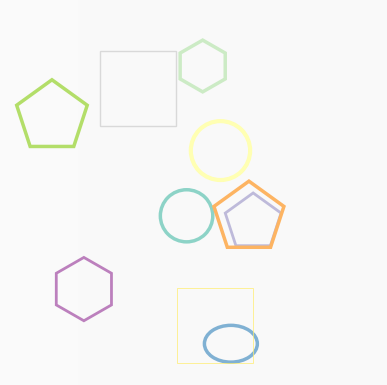[{"shape": "circle", "thickness": 2.5, "radius": 0.34, "center": [0.481, 0.439]}, {"shape": "circle", "thickness": 3, "radius": 0.38, "center": [0.569, 0.609]}, {"shape": "pentagon", "thickness": 2, "radius": 0.38, "center": [0.653, 0.423]}, {"shape": "oval", "thickness": 2.5, "radius": 0.34, "center": [0.596, 0.107]}, {"shape": "pentagon", "thickness": 2.5, "radius": 0.47, "center": [0.642, 0.434]}, {"shape": "pentagon", "thickness": 2.5, "radius": 0.48, "center": [0.134, 0.697]}, {"shape": "square", "thickness": 1, "radius": 0.49, "center": [0.356, 0.771]}, {"shape": "hexagon", "thickness": 2, "radius": 0.41, "center": [0.216, 0.249]}, {"shape": "hexagon", "thickness": 2.5, "radius": 0.34, "center": [0.523, 0.829]}, {"shape": "square", "thickness": 0.5, "radius": 0.49, "center": [0.554, 0.154]}]